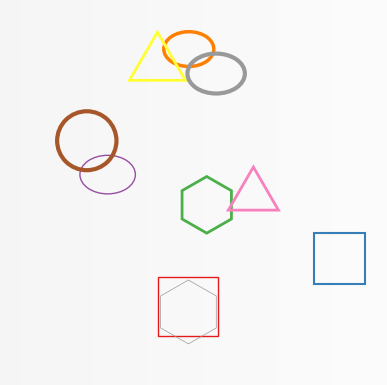[{"shape": "square", "thickness": 1, "radius": 0.38, "center": [0.485, 0.205]}, {"shape": "square", "thickness": 1.5, "radius": 0.33, "center": [0.876, 0.328]}, {"shape": "hexagon", "thickness": 2, "radius": 0.37, "center": [0.534, 0.468]}, {"shape": "oval", "thickness": 1, "radius": 0.36, "center": [0.278, 0.546]}, {"shape": "oval", "thickness": 2.5, "radius": 0.32, "center": [0.487, 0.872]}, {"shape": "triangle", "thickness": 2, "radius": 0.42, "center": [0.406, 0.833]}, {"shape": "circle", "thickness": 3, "radius": 0.38, "center": [0.224, 0.634]}, {"shape": "triangle", "thickness": 2, "radius": 0.37, "center": [0.654, 0.492]}, {"shape": "hexagon", "thickness": 0.5, "radius": 0.41, "center": [0.486, 0.19]}, {"shape": "oval", "thickness": 3, "radius": 0.37, "center": [0.558, 0.809]}]